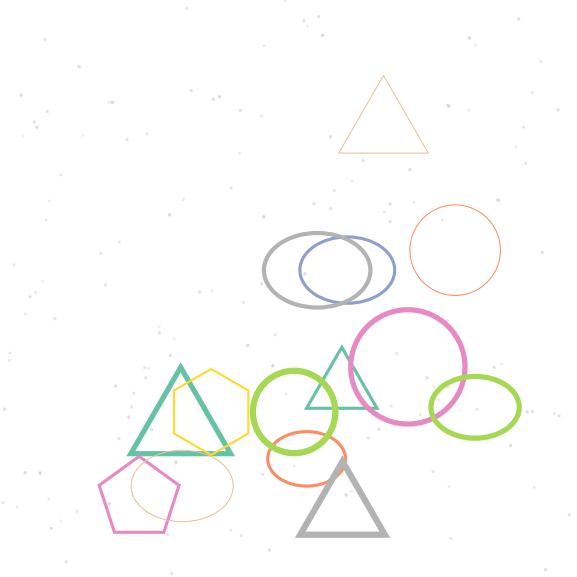[{"shape": "triangle", "thickness": 2.5, "radius": 0.5, "center": [0.313, 0.263]}, {"shape": "triangle", "thickness": 1.5, "radius": 0.35, "center": [0.592, 0.327]}, {"shape": "circle", "thickness": 0.5, "radius": 0.39, "center": [0.788, 0.566]}, {"shape": "oval", "thickness": 1.5, "radius": 0.34, "center": [0.531, 0.205]}, {"shape": "oval", "thickness": 1.5, "radius": 0.41, "center": [0.601, 0.531]}, {"shape": "pentagon", "thickness": 1.5, "radius": 0.36, "center": [0.241, 0.136]}, {"shape": "circle", "thickness": 2.5, "radius": 0.49, "center": [0.706, 0.364]}, {"shape": "circle", "thickness": 3, "radius": 0.36, "center": [0.509, 0.286]}, {"shape": "oval", "thickness": 2.5, "radius": 0.38, "center": [0.823, 0.294]}, {"shape": "hexagon", "thickness": 1, "radius": 0.37, "center": [0.366, 0.286]}, {"shape": "oval", "thickness": 0.5, "radius": 0.44, "center": [0.315, 0.158]}, {"shape": "triangle", "thickness": 0.5, "radius": 0.45, "center": [0.664, 0.779]}, {"shape": "oval", "thickness": 2, "radius": 0.46, "center": [0.549, 0.531]}, {"shape": "triangle", "thickness": 3, "radius": 0.42, "center": [0.593, 0.116]}]